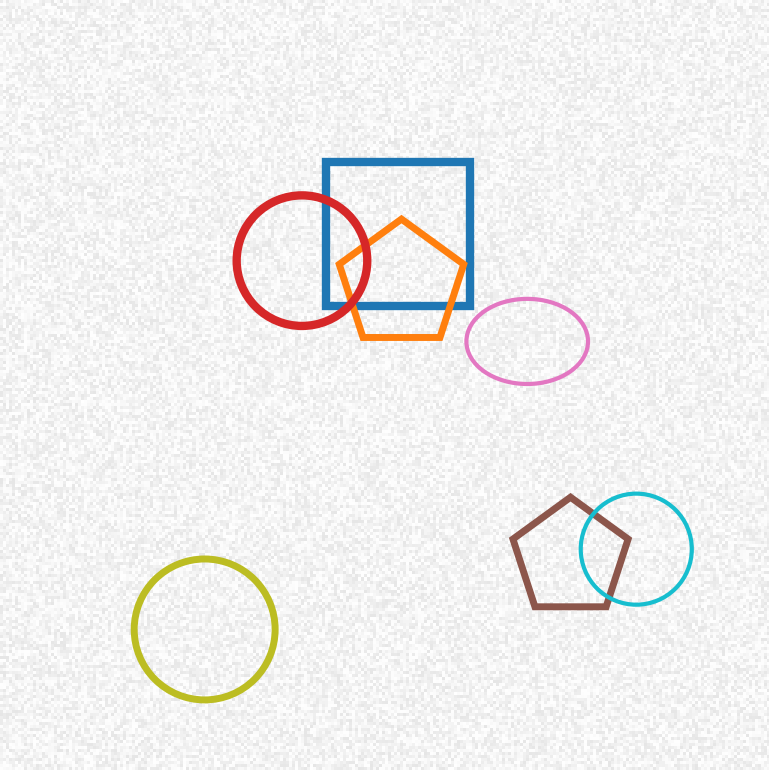[{"shape": "square", "thickness": 3, "radius": 0.47, "center": [0.517, 0.696]}, {"shape": "pentagon", "thickness": 2.5, "radius": 0.42, "center": [0.521, 0.63]}, {"shape": "circle", "thickness": 3, "radius": 0.42, "center": [0.392, 0.661]}, {"shape": "pentagon", "thickness": 2.5, "radius": 0.39, "center": [0.741, 0.276]}, {"shape": "oval", "thickness": 1.5, "radius": 0.39, "center": [0.685, 0.557]}, {"shape": "circle", "thickness": 2.5, "radius": 0.46, "center": [0.266, 0.183]}, {"shape": "circle", "thickness": 1.5, "radius": 0.36, "center": [0.826, 0.287]}]